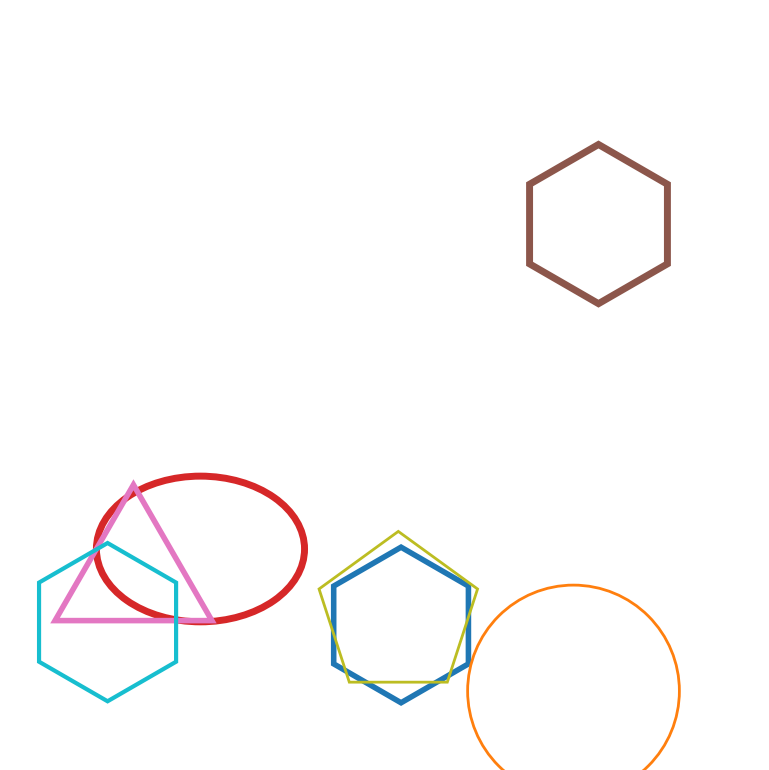[{"shape": "hexagon", "thickness": 2, "radius": 0.51, "center": [0.521, 0.188]}, {"shape": "circle", "thickness": 1, "radius": 0.69, "center": [0.745, 0.103]}, {"shape": "oval", "thickness": 2.5, "radius": 0.68, "center": [0.26, 0.287]}, {"shape": "hexagon", "thickness": 2.5, "radius": 0.52, "center": [0.777, 0.709]}, {"shape": "triangle", "thickness": 2, "radius": 0.59, "center": [0.173, 0.253]}, {"shape": "pentagon", "thickness": 1, "radius": 0.54, "center": [0.517, 0.202]}, {"shape": "hexagon", "thickness": 1.5, "radius": 0.51, "center": [0.14, 0.192]}]